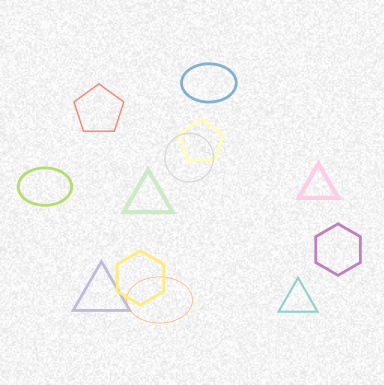[{"shape": "triangle", "thickness": 1.5, "radius": 0.29, "center": [0.774, 0.22]}, {"shape": "pentagon", "thickness": 2, "radius": 0.3, "center": [0.523, 0.632]}, {"shape": "triangle", "thickness": 2, "radius": 0.42, "center": [0.263, 0.236]}, {"shape": "pentagon", "thickness": 1, "radius": 0.34, "center": [0.257, 0.714]}, {"shape": "oval", "thickness": 2, "radius": 0.36, "center": [0.543, 0.785]}, {"shape": "oval", "thickness": 0.5, "radius": 0.43, "center": [0.414, 0.221]}, {"shape": "oval", "thickness": 2, "radius": 0.35, "center": [0.117, 0.515]}, {"shape": "triangle", "thickness": 3, "radius": 0.3, "center": [0.827, 0.516]}, {"shape": "circle", "thickness": 1, "radius": 0.32, "center": [0.491, 0.591]}, {"shape": "hexagon", "thickness": 2, "radius": 0.33, "center": [0.878, 0.352]}, {"shape": "triangle", "thickness": 3, "radius": 0.37, "center": [0.385, 0.486]}, {"shape": "hexagon", "thickness": 2, "radius": 0.35, "center": [0.365, 0.278]}]